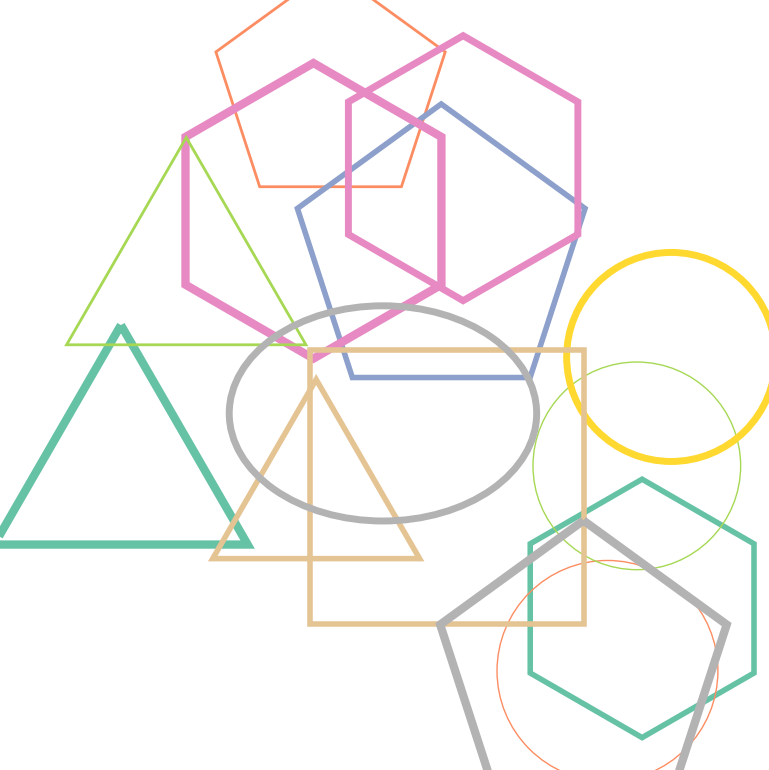[{"shape": "hexagon", "thickness": 2, "radius": 0.84, "center": [0.834, 0.21]}, {"shape": "triangle", "thickness": 3, "radius": 0.95, "center": [0.157, 0.388]}, {"shape": "pentagon", "thickness": 1, "radius": 0.78, "center": [0.429, 0.884]}, {"shape": "circle", "thickness": 0.5, "radius": 0.72, "center": [0.789, 0.129]}, {"shape": "pentagon", "thickness": 2, "radius": 0.98, "center": [0.573, 0.669]}, {"shape": "hexagon", "thickness": 3, "radius": 0.96, "center": [0.407, 0.726]}, {"shape": "hexagon", "thickness": 2.5, "radius": 0.86, "center": [0.601, 0.782]}, {"shape": "circle", "thickness": 0.5, "radius": 0.67, "center": [0.827, 0.395]}, {"shape": "triangle", "thickness": 1, "radius": 0.9, "center": [0.242, 0.642]}, {"shape": "circle", "thickness": 2.5, "radius": 0.68, "center": [0.872, 0.536]}, {"shape": "square", "thickness": 2, "radius": 0.89, "center": [0.581, 0.367]}, {"shape": "triangle", "thickness": 2, "radius": 0.78, "center": [0.411, 0.352]}, {"shape": "oval", "thickness": 2.5, "radius": 1.0, "center": [0.497, 0.463]}, {"shape": "pentagon", "thickness": 3, "radius": 0.98, "center": [0.758, 0.128]}]